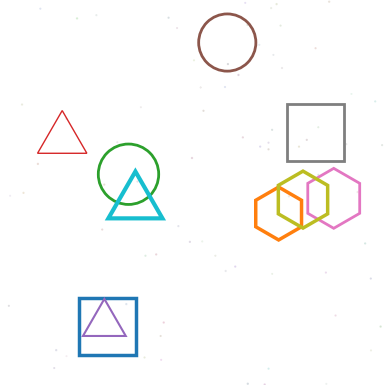[{"shape": "square", "thickness": 2.5, "radius": 0.37, "center": [0.28, 0.152]}, {"shape": "hexagon", "thickness": 2.5, "radius": 0.34, "center": [0.724, 0.445]}, {"shape": "circle", "thickness": 2, "radius": 0.39, "center": [0.334, 0.547]}, {"shape": "triangle", "thickness": 1, "radius": 0.37, "center": [0.162, 0.639]}, {"shape": "triangle", "thickness": 1.5, "radius": 0.32, "center": [0.271, 0.159]}, {"shape": "circle", "thickness": 2, "radius": 0.37, "center": [0.59, 0.89]}, {"shape": "hexagon", "thickness": 2, "radius": 0.39, "center": [0.867, 0.485]}, {"shape": "square", "thickness": 2, "radius": 0.37, "center": [0.82, 0.655]}, {"shape": "hexagon", "thickness": 2.5, "radius": 0.37, "center": [0.787, 0.482]}, {"shape": "triangle", "thickness": 3, "radius": 0.41, "center": [0.352, 0.473]}]